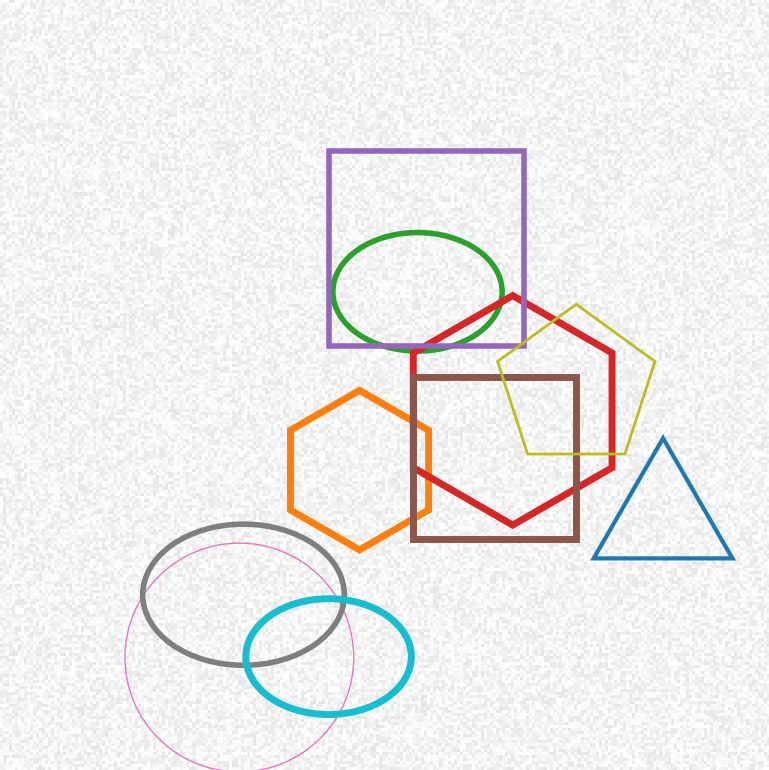[{"shape": "triangle", "thickness": 1.5, "radius": 0.52, "center": [0.861, 0.327]}, {"shape": "hexagon", "thickness": 2.5, "radius": 0.52, "center": [0.467, 0.389]}, {"shape": "oval", "thickness": 2, "radius": 0.55, "center": [0.542, 0.621]}, {"shape": "hexagon", "thickness": 2.5, "radius": 0.75, "center": [0.666, 0.467]}, {"shape": "square", "thickness": 2, "radius": 0.63, "center": [0.554, 0.677]}, {"shape": "square", "thickness": 2.5, "radius": 0.53, "center": [0.643, 0.405]}, {"shape": "circle", "thickness": 0.5, "radius": 0.74, "center": [0.311, 0.146]}, {"shape": "oval", "thickness": 2, "radius": 0.65, "center": [0.316, 0.228]}, {"shape": "pentagon", "thickness": 1, "radius": 0.54, "center": [0.748, 0.497]}, {"shape": "oval", "thickness": 2.5, "radius": 0.54, "center": [0.427, 0.147]}]